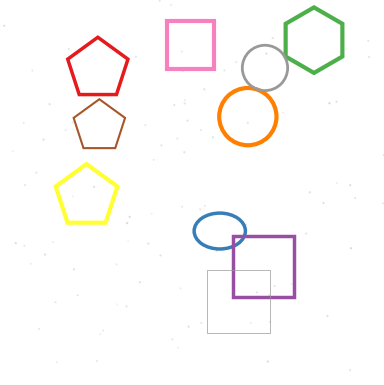[{"shape": "pentagon", "thickness": 2.5, "radius": 0.41, "center": [0.254, 0.821]}, {"shape": "oval", "thickness": 2.5, "radius": 0.33, "center": [0.571, 0.4]}, {"shape": "hexagon", "thickness": 3, "radius": 0.43, "center": [0.816, 0.896]}, {"shape": "square", "thickness": 2.5, "radius": 0.4, "center": [0.683, 0.309]}, {"shape": "circle", "thickness": 3, "radius": 0.37, "center": [0.644, 0.697]}, {"shape": "pentagon", "thickness": 3, "radius": 0.42, "center": [0.225, 0.49]}, {"shape": "pentagon", "thickness": 1.5, "radius": 0.35, "center": [0.258, 0.672]}, {"shape": "square", "thickness": 3, "radius": 0.31, "center": [0.494, 0.884]}, {"shape": "square", "thickness": 0.5, "radius": 0.41, "center": [0.62, 0.217]}, {"shape": "circle", "thickness": 2, "radius": 0.29, "center": [0.688, 0.824]}]